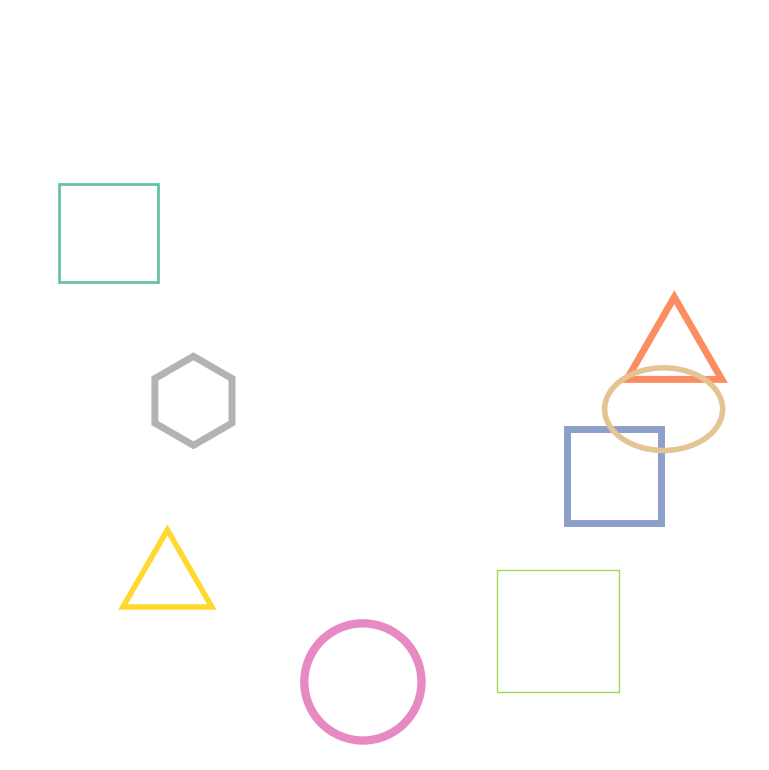[{"shape": "square", "thickness": 1, "radius": 0.32, "center": [0.141, 0.697]}, {"shape": "triangle", "thickness": 2.5, "radius": 0.36, "center": [0.876, 0.543]}, {"shape": "square", "thickness": 2.5, "radius": 0.31, "center": [0.798, 0.382]}, {"shape": "circle", "thickness": 3, "radius": 0.38, "center": [0.471, 0.114]}, {"shape": "square", "thickness": 0.5, "radius": 0.39, "center": [0.724, 0.181]}, {"shape": "triangle", "thickness": 2, "radius": 0.33, "center": [0.217, 0.245]}, {"shape": "oval", "thickness": 2, "radius": 0.38, "center": [0.862, 0.469]}, {"shape": "hexagon", "thickness": 2.5, "radius": 0.29, "center": [0.251, 0.479]}]